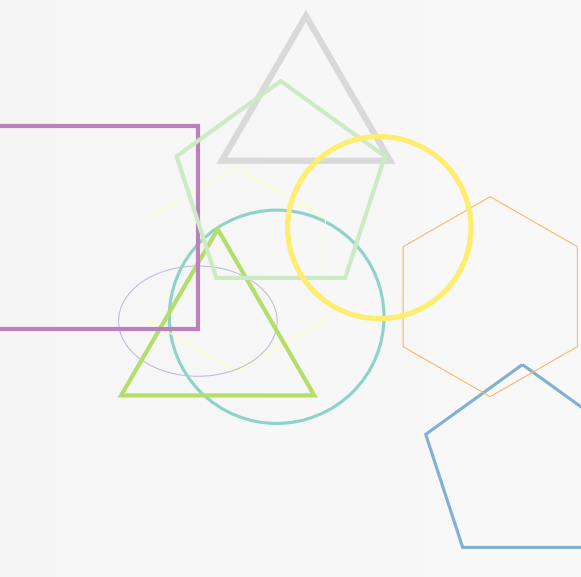[{"shape": "circle", "thickness": 1.5, "radius": 0.92, "center": [0.476, 0.451]}, {"shape": "hexagon", "thickness": 0.5, "radius": 0.88, "center": [0.407, 0.533]}, {"shape": "oval", "thickness": 0.5, "radius": 0.68, "center": [0.34, 0.443]}, {"shape": "pentagon", "thickness": 1.5, "radius": 0.87, "center": [0.899, 0.193]}, {"shape": "hexagon", "thickness": 0.5, "radius": 0.87, "center": [0.843, 0.485]}, {"shape": "triangle", "thickness": 2, "radius": 0.96, "center": [0.375, 0.41]}, {"shape": "triangle", "thickness": 3, "radius": 0.84, "center": [0.526, 0.804]}, {"shape": "square", "thickness": 2, "radius": 0.88, "center": [0.164, 0.605]}, {"shape": "pentagon", "thickness": 2, "radius": 0.94, "center": [0.483, 0.67]}, {"shape": "circle", "thickness": 2.5, "radius": 0.79, "center": [0.653, 0.605]}]